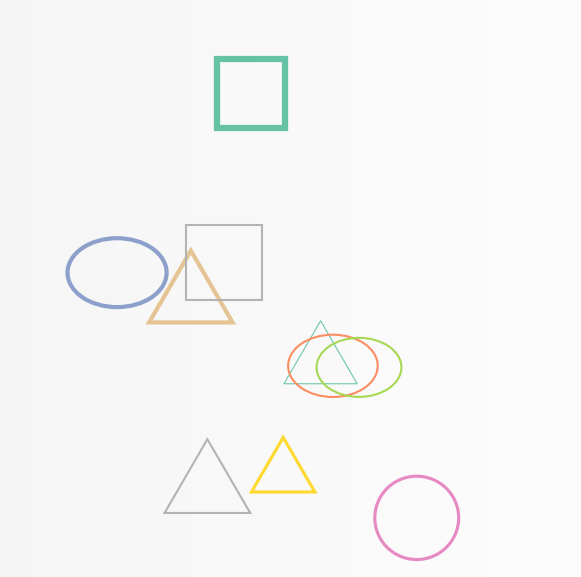[{"shape": "square", "thickness": 3, "radius": 0.3, "center": [0.432, 0.837]}, {"shape": "triangle", "thickness": 0.5, "radius": 0.36, "center": [0.552, 0.371]}, {"shape": "oval", "thickness": 1, "radius": 0.39, "center": [0.573, 0.366]}, {"shape": "oval", "thickness": 2, "radius": 0.43, "center": [0.201, 0.527]}, {"shape": "circle", "thickness": 1.5, "radius": 0.36, "center": [0.717, 0.102]}, {"shape": "oval", "thickness": 1, "radius": 0.37, "center": [0.618, 0.363]}, {"shape": "triangle", "thickness": 1.5, "radius": 0.31, "center": [0.487, 0.179]}, {"shape": "triangle", "thickness": 2, "radius": 0.41, "center": [0.328, 0.482]}, {"shape": "triangle", "thickness": 1, "radius": 0.43, "center": [0.357, 0.153]}, {"shape": "square", "thickness": 1, "radius": 0.33, "center": [0.385, 0.544]}]